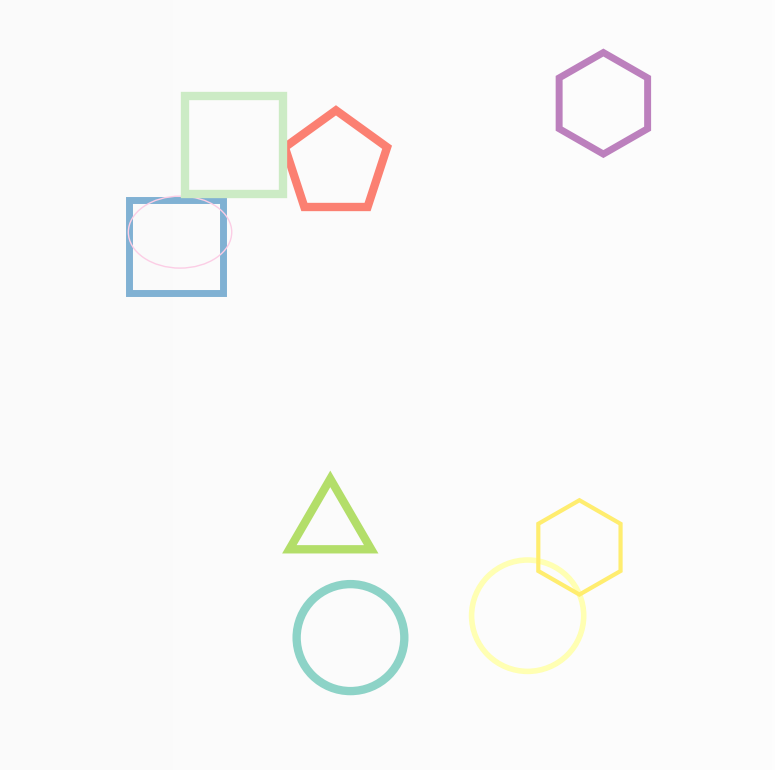[{"shape": "circle", "thickness": 3, "radius": 0.35, "center": [0.452, 0.172]}, {"shape": "circle", "thickness": 2, "radius": 0.36, "center": [0.681, 0.2]}, {"shape": "pentagon", "thickness": 3, "radius": 0.35, "center": [0.434, 0.787]}, {"shape": "square", "thickness": 2.5, "radius": 0.3, "center": [0.227, 0.68]}, {"shape": "triangle", "thickness": 3, "radius": 0.3, "center": [0.426, 0.317]}, {"shape": "oval", "thickness": 0.5, "radius": 0.33, "center": [0.232, 0.699]}, {"shape": "hexagon", "thickness": 2.5, "radius": 0.33, "center": [0.779, 0.866]}, {"shape": "square", "thickness": 3, "radius": 0.32, "center": [0.302, 0.812]}, {"shape": "hexagon", "thickness": 1.5, "radius": 0.31, "center": [0.748, 0.289]}]